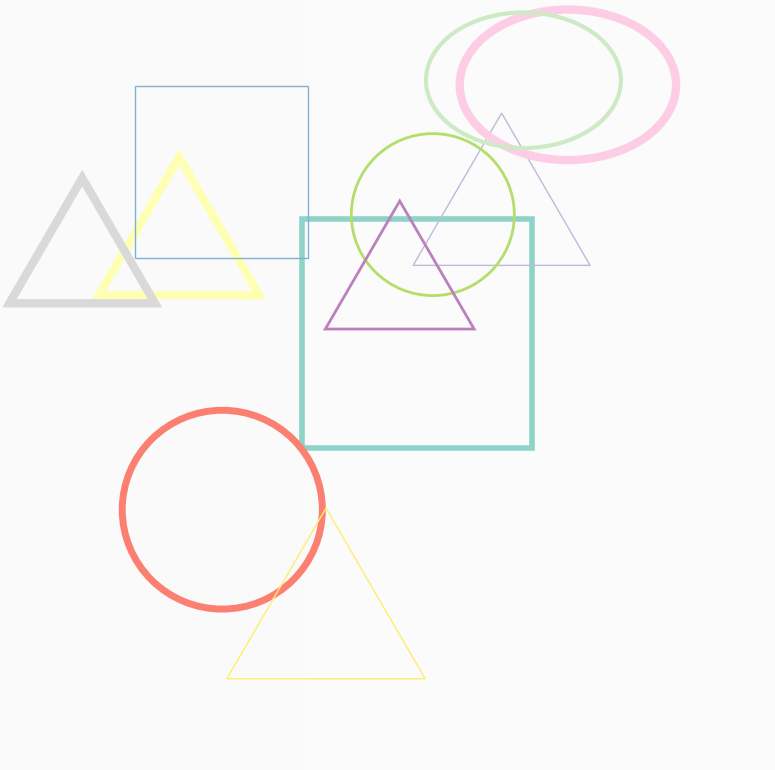[{"shape": "square", "thickness": 2, "radius": 0.74, "center": [0.538, 0.567]}, {"shape": "triangle", "thickness": 3, "radius": 0.6, "center": [0.231, 0.676]}, {"shape": "triangle", "thickness": 0.5, "radius": 0.66, "center": [0.647, 0.721]}, {"shape": "circle", "thickness": 2.5, "radius": 0.65, "center": [0.287, 0.338]}, {"shape": "square", "thickness": 0.5, "radius": 0.56, "center": [0.286, 0.777]}, {"shape": "circle", "thickness": 1, "radius": 0.53, "center": [0.558, 0.721]}, {"shape": "oval", "thickness": 3, "radius": 0.7, "center": [0.733, 0.89]}, {"shape": "triangle", "thickness": 3, "radius": 0.54, "center": [0.106, 0.66]}, {"shape": "triangle", "thickness": 1, "radius": 0.55, "center": [0.516, 0.628]}, {"shape": "oval", "thickness": 1.5, "radius": 0.63, "center": [0.675, 0.896]}, {"shape": "triangle", "thickness": 0.5, "radius": 0.74, "center": [0.421, 0.192]}]